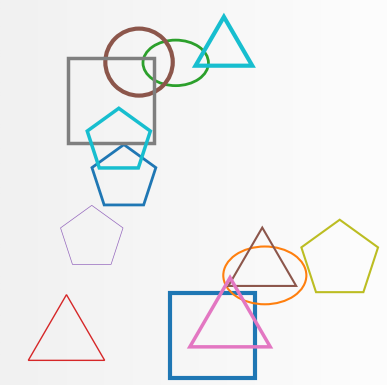[{"shape": "pentagon", "thickness": 2, "radius": 0.43, "center": [0.32, 0.538]}, {"shape": "square", "thickness": 3, "radius": 0.55, "center": [0.549, 0.129]}, {"shape": "oval", "thickness": 1.5, "radius": 0.54, "center": [0.683, 0.285]}, {"shape": "oval", "thickness": 2, "radius": 0.42, "center": [0.453, 0.837]}, {"shape": "triangle", "thickness": 1, "radius": 0.57, "center": [0.172, 0.121]}, {"shape": "pentagon", "thickness": 0.5, "radius": 0.42, "center": [0.237, 0.382]}, {"shape": "circle", "thickness": 3, "radius": 0.43, "center": [0.359, 0.839]}, {"shape": "triangle", "thickness": 1.5, "radius": 0.51, "center": [0.677, 0.308]}, {"shape": "triangle", "thickness": 2.5, "radius": 0.6, "center": [0.594, 0.159]}, {"shape": "square", "thickness": 2.5, "radius": 0.56, "center": [0.286, 0.739]}, {"shape": "pentagon", "thickness": 1.5, "radius": 0.52, "center": [0.877, 0.325]}, {"shape": "triangle", "thickness": 3, "radius": 0.42, "center": [0.578, 0.872]}, {"shape": "pentagon", "thickness": 2.5, "radius": 0.43, "center": [0.307, 0.633]}]